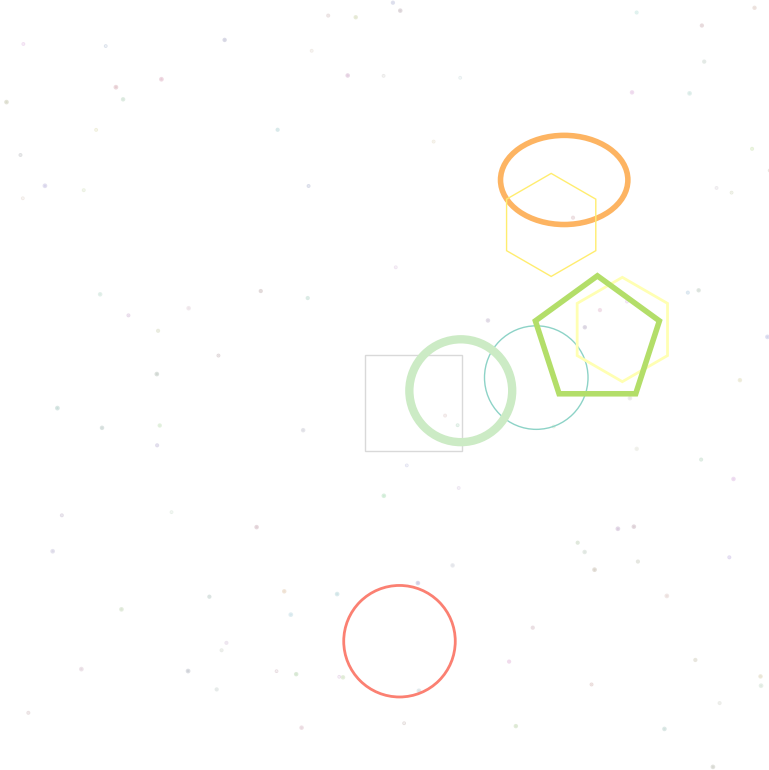[{"shape": "circle", "thickness": 0.5, "radius": 0.34, "center": [0.696, 0.51]}, {"shape": "hexagon", "thickness": 1, "radius": 0.34, "center": [0.808, 0.572]}, {"shape": "circle", "thickness": 1, "radius": 0.36, "center": [0.519, 0.167]}, {"shape": "oval", "thickness": 2, "radius": 0.41, "center": [0.733, 0.766]}, {"shape": "pentagon", "thickness": 2, "radius": 0.42, "center": [0.776, 0.557]}, {"shape": "square", "thickness": 0.5, "radius": 0.31, "center": [0.537, 0.477]}, {"shape": "circle", "thickness": 3, "radius": 0.33, "center": [0.598, 0.493]}, {"shape": "hexagon", "thickness": 0.5, "radius": 0.33, "center": [0.716, 0.708]}]